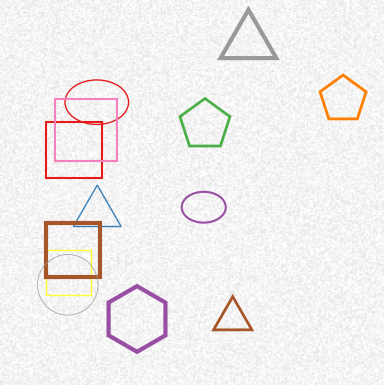[{"shape": "oval", "thickness": 1, "radius": 0.41, "center": [0.251, 0.735]}, {"shape": "square", "thickness": 1.5, "radius": 0.36, "center": [0.191, 0.61]}, {"shape": "triangle", "thickness": 1, "radius": 0.36, "center": [0.253, 0.447]}, {"shape": "pentagon", "thickness": 2, "radius": 0.34, "center": [0.532, 0.676]}, {"shape": "oval", "thickness": 1.5, "radius": 0.29, "center": [0.529, 0.462]}, {"shape": "hexagon", "thickness": 3, "radius": 0.43, "center": [0.356, 0.172]}, {"shape": "pentagon", "thickness": 2, "radius": 0.31, "center": [0.891, 0.742]}, {"shape": "square", "thickness": 1, "radius": 0.29, "center": [0.178, 0.292]}, {"shape": "triangle", "thickness": 2, "radius": 0.29, "center": [0.604, 0.172]}, {"shape": "square", "thickness": 3, "radius": 0.35, "center": [0.19, 0.35]}, {"shape": "square", "thickness": 1.5, "radius": 0.4, "center": [0.224, 0.663]}, {"shape": "circle", "thickness": 0.5, "radius": 0.39, "center": [0.176, 0.26]}, {"shape": "triangle", "thickness": 3, "radius": 0.42, "center": [0.645, 0.891]}]